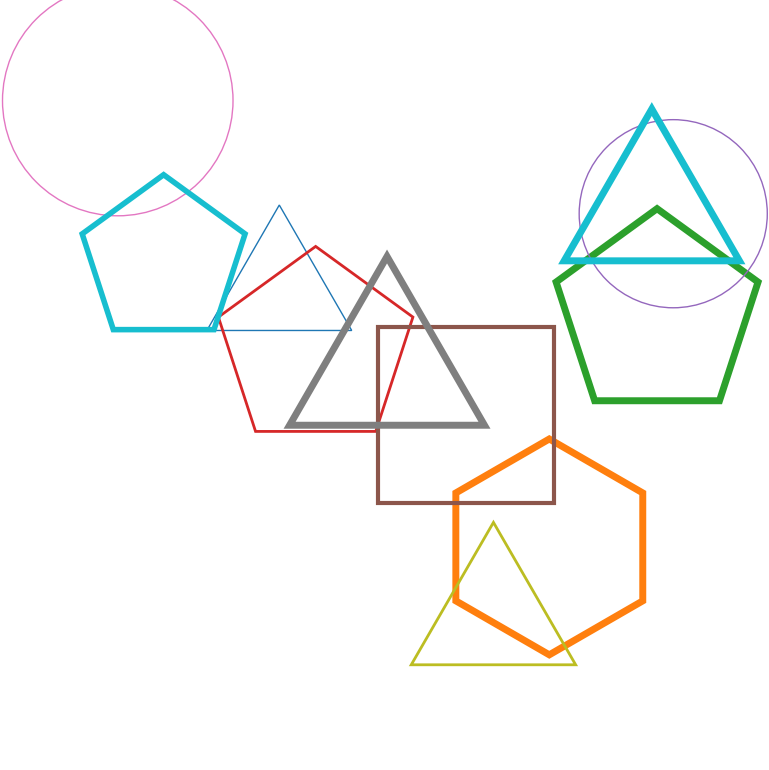[{"shape": "triangle", "thickness": 0.5, "radius": 0.54, "center": [0.363, 0.625]}, {"shape": "hexagon", "thickness": 2.5, "radius": 0.7, "center": [0.713, 0.29]}, {"shape": "pentagon", "thickness": 2.5, "radius": 0.69, "center": [0.853, 0.591]}, {"shape": "pentagon", "thickness": 1, "radius": 0.66, "center": [0.41, 0.547]}, {"shape": "circle", "thickness": 0.5, "radius": 0.61, "center": [0.874, 0.722]}, {"shape": "square", "thickness": 1.5, "radius": 0.57, "center": [0.605, 0.461]}, {"shape": "circle", "thickness": 0.5, "radius": 0.75, "center": [0.153, 0.869]}, {"shape": "triangle", "thickness": 2.5, "radius": 0.73, "center": [0.503, 0.521]}, {"shape": "triangle", "thickness": 1, "radius": 0.62, "center": [0.641, 0.198]}, {"shape": "pentagon", "thickness": 2, "radius": 0.56, "center": [0.213, 0.662]}, {"shape": "triangle", "thickness": 2.5, "radius": 0.66, "center": [0.846, 0.727]}]